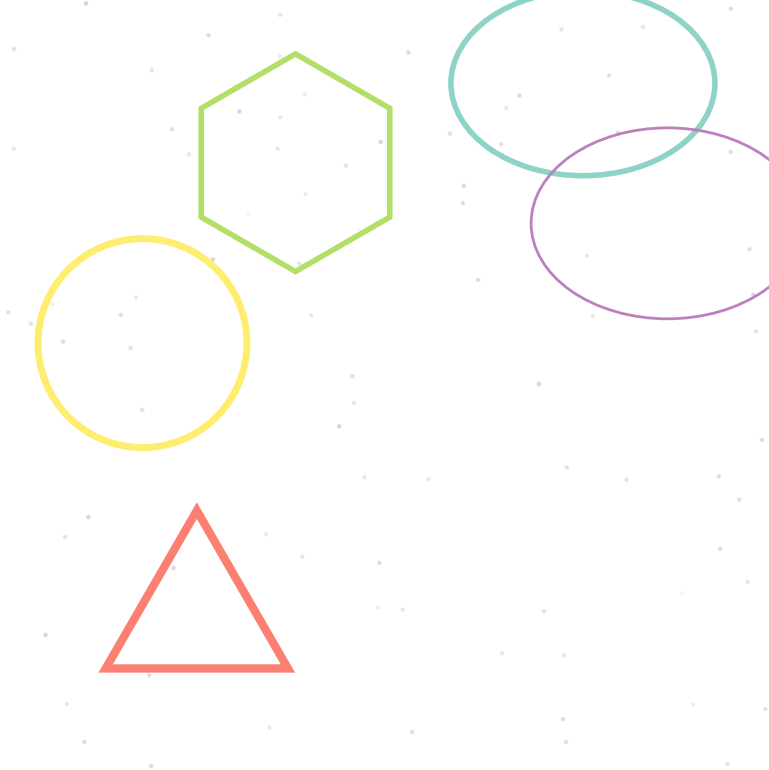[{"shape": "oval", "thickness": 2, "radius": 0.86, "center": [0.757, 0.892]}, {"shape": "triangle", "thickness": 3, "radius": 0.68, "center": [0.256, 0.2]}, {"shape": "hexagon", "thickness": 2, "radius": 0.71, "center": [0.384, 0.789]}, {"shape": "oval", "thickness": 1, "radius": 0.89, "center": [0.867, 0.71]}, {"shape": "circle", "thickness": 2.5, "radius": 0.68, "center": [0.185, 0.554]}]